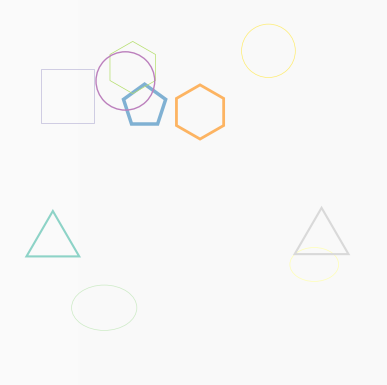[{"shape": "triangle", "thickness": 1.5, "radius": 0.39, "center": [0.136, 0.373]}, {"shape": "oval", "thickness": 0.5, "radius": 0.31, "center": [0.811, 0.313]}, {"shape": "square", "thickness": 0.5, "radius": 0.35, "center": [0.174, 0.75]}, {"shape": "pentagon", "thickness": 2.5, "radius": 0.29, "center": [0.373, 0.724]}, {"shape": "hexagon", "thickness": 2, "radius": 0.35, "center": [0.516, 0.709]}, {"shape": "hexagon", "thickness": 0.5, "radius": 0.34, "center": [0.342, 0.825]}, {"shape": "triangle", "thickness": 1.5, "radius": 0.4, "center": [0.83, 0.38]}, {"shape": "circle", "thickness": 1, "radius": 0.38, "center": [0.324, 0.79]}, {"shape": "oval", "thickness": 0.5, "radius": 0.42, "center": [0.269, 0.201]}, {"shape": "circle", "thickness": 0.5, "radius": 0.35, "center": [0.693, 0.868]}]